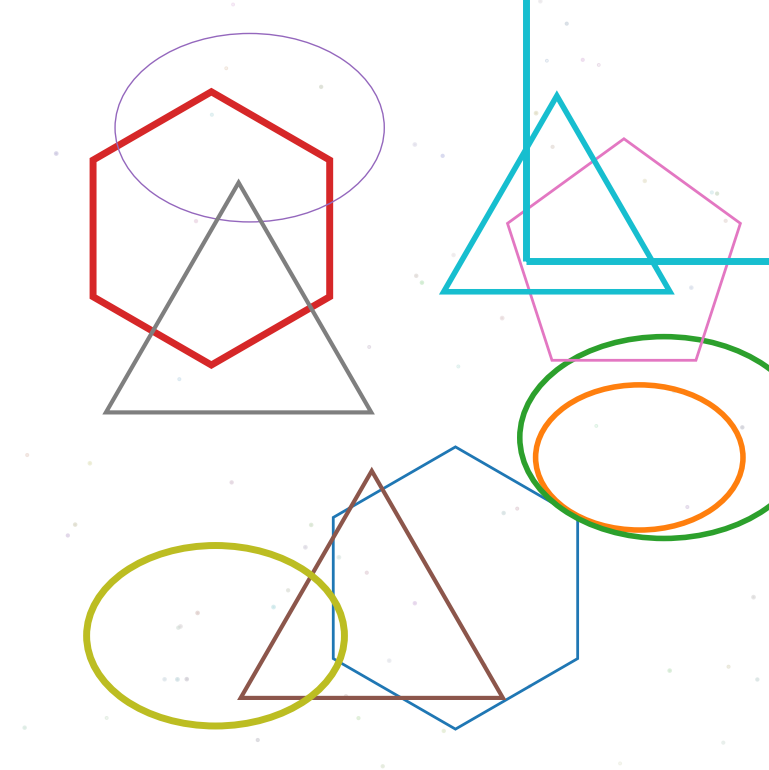[{"shape": "hexagon", "thickness": 1, "radius": 0.92, "center": [0.592, 0.236]}, {"shape": "oval", "thickness": 2, "radius": 0.67, "center": [0.83, 0.406]}, {"shape": "oval", "thickness": 2, "radius": 0.94, "center": [0.862, 0.432]}, {"shape": "hexagon", "thickness": 2.5, "radius": 0.89, "center": [0.275, 0.703]}, {"shape": "oval", "thickness": 0.5, "radius": 0.87, "center": [0.324, 0.834]}, {"shape": "triangle", "thickness": 1.5, "radius": 0.98, "center": [0.483, 0.192]}, {"shape": "pentagon", "thickness": 1, "radius": 0.8, "center": [0.81, 0.661]}, {"shape": "triangle", "thickness": 1.5, "radius": 0.99, "center": [0.31, 0.564]}, {"shape": "oval", "thickness": 2.5, "radius": 0.84, "center": [0.28, 0.174]}, {"shape": "square", "thickness": 2.5, "radius": 0.87, "center": [0.856, 0.834]}, {"shape": "triangle", "thickness": 2, "radius": 0.85, "center": [0.723, 0.706]}]